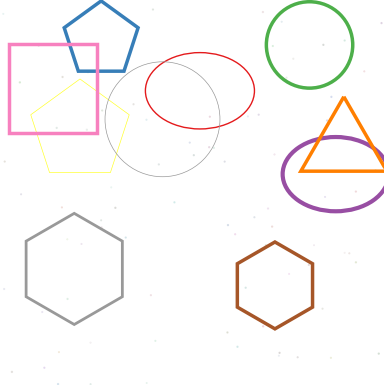[{"shape": "oval", "thickness": 1, "radius": 0.71, "center": [0.519, 0.764]}, {"shape": "pentagon", "thickness": 2.5, "radius": 0.5, "center": [0.263, 0.897]}, {"shape": "circle", "thickness": 2.5, "radius": 0.56, "center": [0.804, 0.883]}, {"shape": "oval", "thickness": 3, "radius": 0.69, "center": [0.872, 0.548]}, {"shape": "triangle", "thickness": 2.5, "radius": 0.64, "center": [0.893, 0.62]}, {"shape": "pentagon", "thickness": 0.5, "radius": 0.67, "center": [0.208, 0.66]}, {"shape": "hexagon", "thickness": 2.5, "radius": 0.56, "center": [0.714, 0.259]}, {"shape": "square", "thickness": 2.5, "radius": 0.57, "center": [0.138, 0.77]}, {"shape": "circle", "thickness": 0.5, "radius": 0.75, "center": [0.422, 0.69]}, {"shape": "hexagon", "thickness": 2, "radius": 0.72, "center": [0.193, 0.301]}]